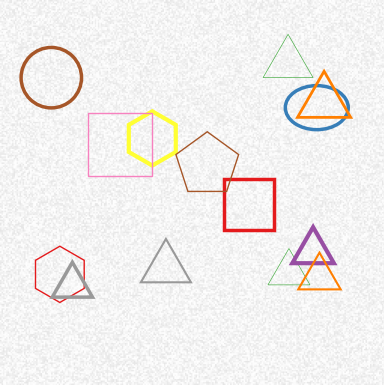[{"shape": "square", "thickness": 2.5, "radius": 0.33, "center": [0.647, 0.469]}, {"shape": "hexagon", "thickness": 1, "radius": 0.37, "center": [0.155, 0.287]}, {"shape": "oval", "thickness": 2.5, "radius": 0.41, "center": [0.823, 0.72]}, {"shape": "triangle", "thickness": 0.5, "radius": 0.32, "center": [0.751, 0.292]}, {"shape": "triangle", "thickness": 0.5, "radius": 0.37, "center": [0.748, 0.836]}, {"shape": "triangle", "thickness": 3, "radius": 0.31, "center": [0.813, 0.348]}, {"shape": "triangle", "thickness": 2, "radius": 0.4, "center": [0.842, 0.735]}, {"shape": "triangle", "thickness": 1.5, "radius": 0.32, "center": [0.83, 0.28]}, {"shape": "hexagon", "thickness": 3, "radius": 0.35, "center": [0.396, 0.64]}, {"shape": "pentagon", "thickness": 1, "radius": 0.43, "center": [0.538, 0.572]}, {"shape": "circle", "thickness": 2.5, "radius": 0.39, "center": [0.133, 0.798]}, {"shape": "square", "thickness": 1, "radius": 0.41, "center": [0.312, 0.624]}, {"shape": "triangle", "thickness": 1.5, "radius": 0.38, "center": [0.431, 0.304]}, {"shape": "triangle", "thickness": 2.5, "radius": 0.3, "center": [0.188, 0.258]}]